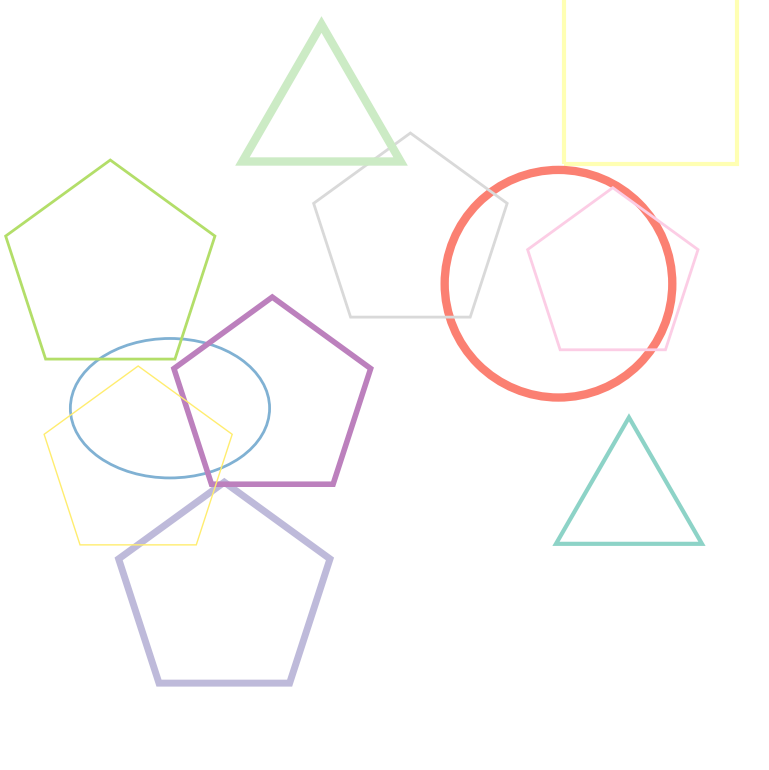[{"shape": "triangle", "thickness": 1.5, "radius": 0.55, "center": [0.817, 0.348]}, {"shape": "square", "thickness": 1.5, "radius": 0.56, "center": [0.845, 0.899]}, {"shape": "pentagon", "thickness": 2.5, "radius": 0.72, "center": [0.291, 0.23]}, {"shape": "circle", "thickness": 3, "radius": 0.74, "center": [0.725, 0.632]}, {"shape": "oval", "thickness": 1, "radius": 0.65, "center": [0.221, 0.47]}, {"shape": "pentagon", "thickness": 1, "radius": 0.71, "center": [0.143, 0.649]}, {"shape": "pentagon", "thickness": 1, "radius": 0.58, "center": [0.796, 0.64]}, {"shape": "pentagon", "thickness": 1, "radius": 0.66, "center": [0.533, 0.695]}, {"shape": "pentagon", "thickness": 2, "radius": 0.67, "center": [0.354, 0.48]}, {"shape": "triangle", "thickness": 3, "radius": 0.59, "center": [0.418, 0.85]}, {"shape": "pentagon", "thickness": 0.5, "radius": 0.64, "center": [0.179, 0.396]}]